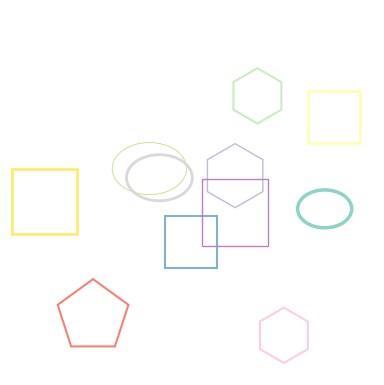[{"shape": "oval", "thickness": 2.5, "radius": 0.35, "center": [0.843, 0.457]}, {"shape": "square", "thickness": 2, "radius": 0.34, "center": [0.867, 0.697]}, {"shape": "hexagon", "thickness": 1, "radius": 0.42, "center": [0.611, 0.544]}, {"shape": "pentagon", "thickness": 1.5, "radius": 0.48, "center": [0.242, 0.178]}, {"shape": "square", "thickness": 1.5, "radius": 0.34, "center": [0.497, 0.371]}, {"shape": "oval", "thickness": 0.5, "radius": 0.48, "center": [0.388, 0.562]}, {"shape": "hexagon", "thickness": 1.5, "radius": 0.36, "center": [0.737, 0.129]}, {"shape": "oval", "thickness": 2, "radius": 0.43, "center": [0.414, 0.538]}, {"shape": "square", "thickness": 1, "radius": 0.43, "center": [0.61, 0.448]}, {"shape": "hexagon", "thickness": 1.5, "radius": 0.36, "center": [0.669, 0.751]}, {"shape": "square", "thickness": 2, "radius": 0.42, "center": [0.116, 0.476]}]